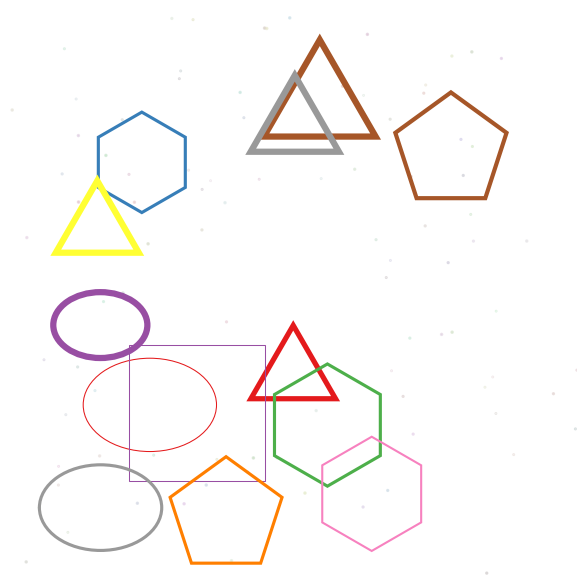[{"shape": "triangle", "thickness": 2.5, "radius": 0.42, "center": [0.508, 0.351]}, {"shape": "oval", "thickness": 0.5, "radius": 0.58, "center": [0.259, 0.298]}, {"shape": "hexagon", "thickness": 1.5, "radius": 0.43, "center": [0.246, 0.718]}, {"shape": "hexagon", "thickness": 1.5, "radius": 0.53, "center": [0.567, 0.263]}, {"shape": "oval", "thickness": 3, "radius": 0.41, "center": [0.174, 0.436]}, {"shape": "square", "thickness": 0.5, "radius": 0.59, "center": [0.341, 0.284]}, {"shape": "pentagon", "thickness": 1.5, "radius": 0.51, "center": [0.391, 0.106]}, {"shape": "triangle", "thickness": 3, "radius": 0.42, "center": [0.168, 0.603]}, {"shape": "triangle", "thickness": 3, "radius": 0.56, "center": [0.554, 0.818]}, {"shape": "pentagon", "thickness": 2, "radius": 0.51, "center": [0.781, 0.738]}, {"shape": "hexagon", "thickness": 1, "radius": 0.49, "center": [0.644, 0.144]}, {"shape": "oval", "thickness": 1.5, "radius": 0.53, "center": [0.174, 0.12]}, {"shape": "triangle", "thickness": 3, "radius": 0.44, "center": [0.51, 0.78]}]